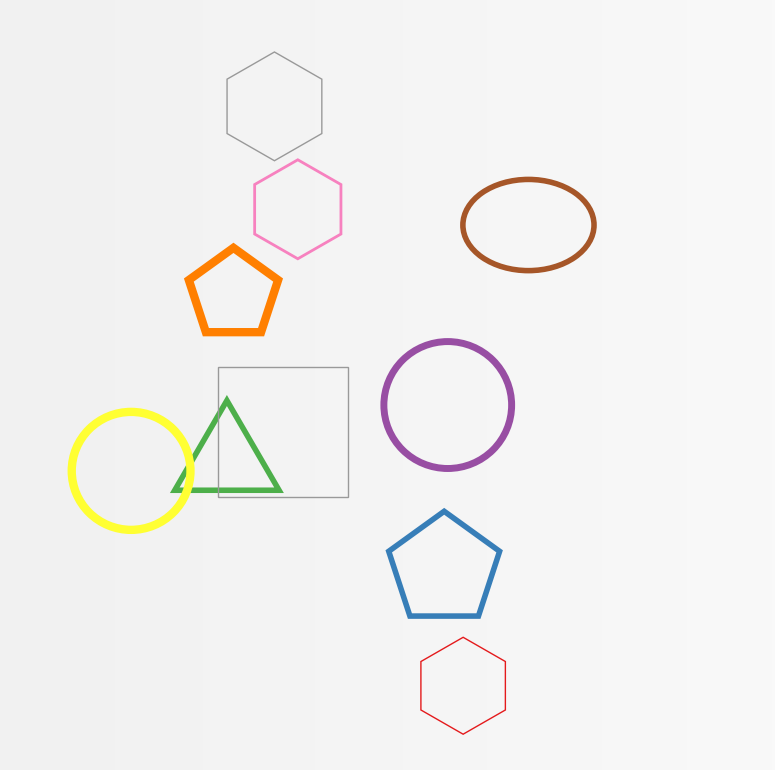[{"shape": "hexagon", "thickness": 0.5, "radius": 0.31, "center": [0.598, 0.109]}, {"shape": "pentagon", "thickness": 2, "radius": 0.38, "center": [0.573, 0.261]}, {"shape": "triangle", "thickness": 2, "radius": 0.39, "center": [0.293, 0.402]}, {"shape": "circle", "thickness": 2.5, "radius": 0.41, "center": [0.578, 0.474]}, {"shape": "pentagon", "thickness": 3, "radius": 0.3, "center": [0.301, 0.618]}, {"shape": "circle", "thickness": 3, "radius": 0.38, "center": [0.169, 0.388]}, {"shape": "oval", "thickness": 2, "radius": 0.42, "center": [0.682, 0.708]}, {"shape": "hexagon", "thickness": 1, "radius": 0.32, "center": [0.384, 0.728]}, {"shape": "square", "thickness": 0.5, "radius": 0.42, "center": [0.365, 0.439]}, {"shape": "hexagon", "thickness": 0.5, "radius": 0.35, "center": [0.354, 0.862]}]